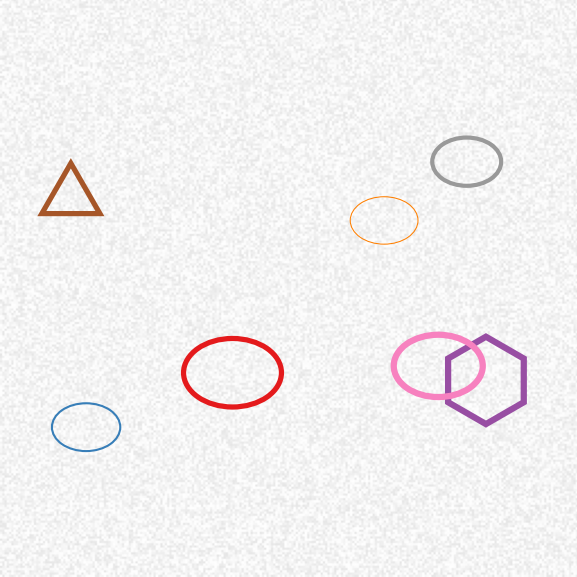[{"shape": "oval", "thickness": 2.5, "radius": 0.42, "center": [0.403, 0.354]}, {"shape": "oval", "thickness": 1, "radius": 0.3, "center": [0.149, 0.259]}, {"shape": "hexagon", "thickness": 3, "radius": 0.38, "center": [0.841, 0.34]}, {"shape": "oval", "thickness": 0.5, "radius": 0.29, "center": [0.665, 0.617]}, {"shape": "triangle", "thickness": 2.5, "radius": 0.29, "center": [0.123, 0.658]}, {"shape": "oval", "thickness": 3, "radius": 0.39, "center": [0.759, 0.366]}, {"shape": "oval", "thickness": 2, "radius": 0.3, "center": [0.808, 0.719]}]